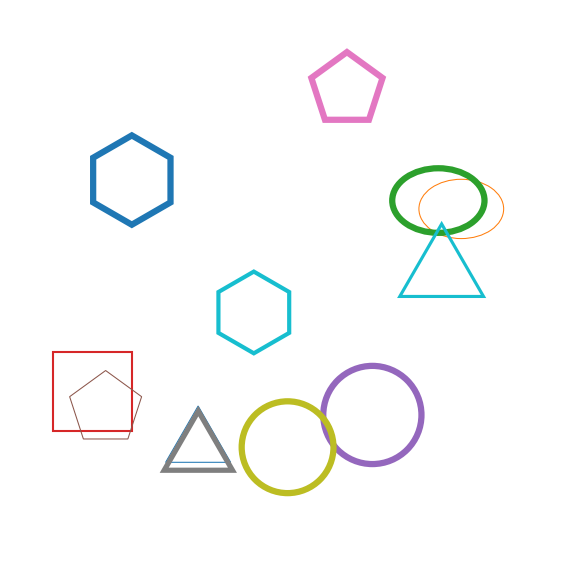[{"shape": "hexagon", "thickness": 3, "radius": 0.39, "center": [0.228, 0.687]}, {"shape": "triangle", "thickness": 0.5, "radius": 0.32, "center": [0.343, 0.231]}, {"shape": "oval", "thickness": 0.5, "radius": 0.37, "center": [0.799, 0.637]}, {"shape": "oval", "thickness": 3, "radius": 0.4, "center": [0.759, 0.652]}, {"shape": "square", "thickness": 1, "radius": 0.34, "center": [0.161, 0.322]}, {"shape": "circle", "thickness": 3, "radius": 0.43, "center": [0.645, 0.281]}, {"shape": "pentagon", "thickness": 0.5, "radius": 0.33, "center": [0.183, 0.292]}, {"shape": "pentagon", "thickness": 3, "radius": 0.32, "center": [0.601, 0.844]}, {"shape": "triangle", "thickness": 2.5, "radius": 0.34, "center": [0.343, 0.219]}, {"shape": "circle", "thickness": 3, "radius": 0.4, "center": [0.498, 0.225]}, {"shape": "hexagon", "thickness": 2, "radius": 0.35, "center": [0.44, 0.458]}, {"shape": "triangle", "thickness": 1.5, "radius": 0.42, "center": [0.765, 0.528]}]